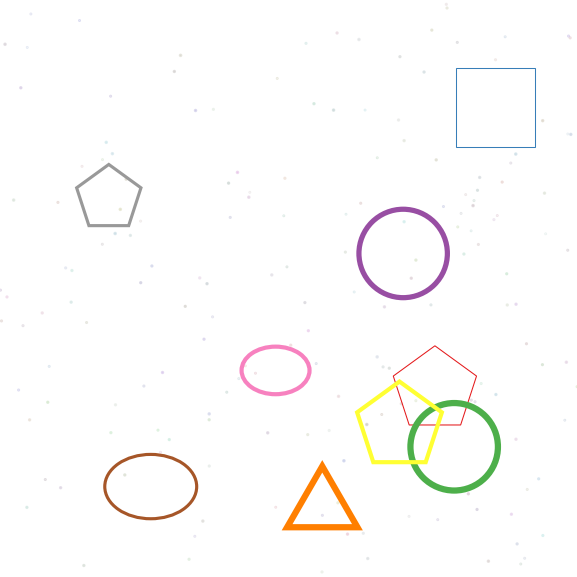[{"shape": "pentagon", "thickness": 0.5, "radius": 0.38, "center": [0.753, 0.325]}, {"shape": "square", "thickness": 0.5, "radius": 0.34, "center": [0.858, 0.813]}, {"shape": "circle", "thickness": 3, "radius": 0.38, "center": [0.786, 0.225]}, {"shape": "circle", "thickness": 2.5, "radius": 0.38, "center": [0.698, 0.56]}, {"shape": "triangle", "thickness": 3, "radius": 0.35, "center": [0.558, 0.121]}, {"shape": "pentagon", "thickness": 2, "radius": 0.39, "center": [0.692, 0.261]}, {"shape": "oval", "thickness": 1.5, "radius": 0.4, "center": [0.261, 0.157]}, {"shape": "oval", "thickness": 2, "radius": 0.29, "center": [0.477, 0.358]}, {"shape": "pentagon", "thickness": 1.5, "radius": 0.29, "center": [0.188, 0.656]}]